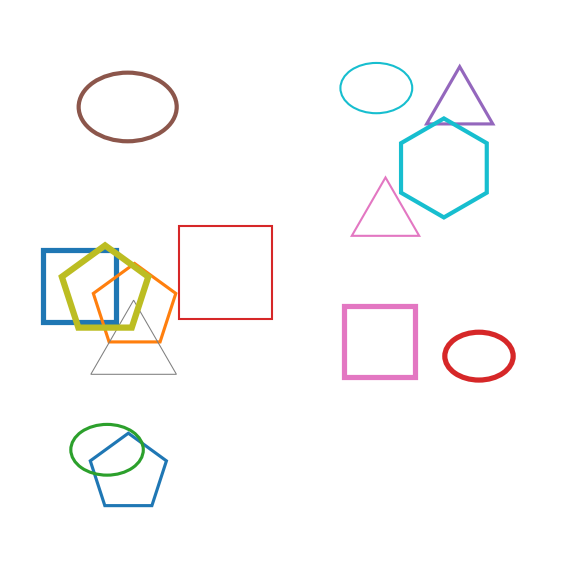[{"shape": "pentagon", "thickness": 1.5, "radius": 0.35, "center": [0.222, 0.18]}, {"shape": "square", "thickness": 2.5, "radius": 0.31, "center": [0.138, 0.504]}, {"shape": "pentagon", "thickness": 1.5, "radius": 0.38, "center": [0.233, 0.468]}, {"shape": "oval", "thickness": 1.5, "radius": 0.31, "center": [0.185, 0.22]}, {"shape": "square", "thickness": 1, "radius": 0.4, "center": [0.39, 0.527]}, {"shape": "oval", "thickness": 2.5, "radius": 0.3, "center": [0.829, 0.382]}, {"shape": "triangle", "thickness": 1.5, "radius": 0.33, "center": [0.796, 0.818]}, {"shape": "oval", "thickness": 2, "radius": 0.42, "center": [0.221, 0.814]}, {"shape": "triangle", "thickness": 1, "radius": 0.34, "center": [0.668, 0.624]}, {"shape": "square", "thickness": 2.5, "radius": 0.31, "center": [0.657, 0.407]}, {"shape": "triangle", "thickness": 0.5, "radius": 0.43, "center": [0.231, 0.394]}, {"shape": "pentagon", "thickness": 3, "radius": 0.39, "center": [0.182, 0.495]}, {"shape": "oval", "thickness": 1, "radius": 0.31, "center": [0.652, 0.847]}, {"shape": "hexagon", "thickness": 2, "radius": 0.43, "center": [0.769, 0.708]}]